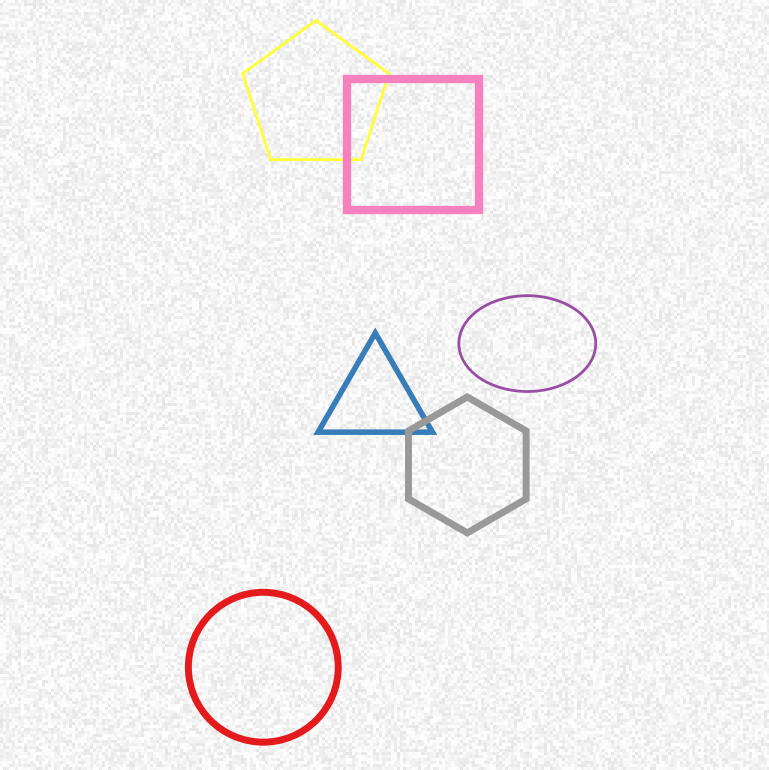[{"shape": "circle", "thickness": 2.5, "radius": 0.49, "center": [0.342, 0.133]}, {"shape": "triangle", "thickness": 2, "radius": 0.43, "center": [0.487, 0.482]}, {"shape": "oval", "thickness": 1, "radius": 0.44, "center": [0.685, 0.554]}, {"shape": "pentagon", "thickness": 1, "radius": 0.5, "center": [0.41, 0.874]}, {"shape": "square", "thickness": 3, "radius": 0.43, "center": [0.537, 0.812]}, {"shape": "hexagon", "thickness": 2.5, "radius": 0.44, "center": [0.607, 0.396]}]